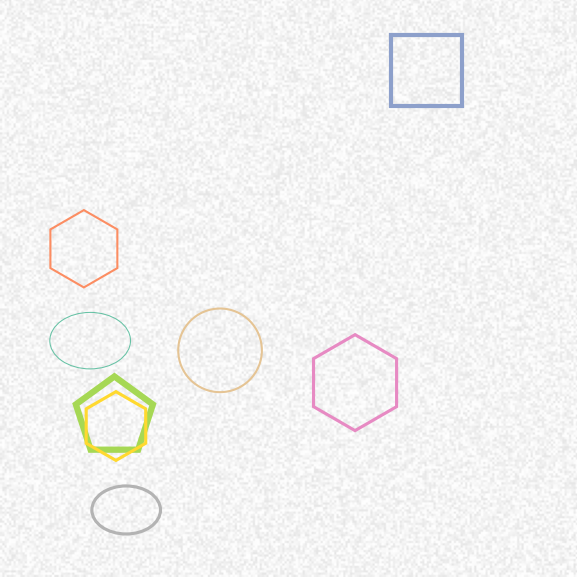[{"shape": "oval", "thickness": 0.5, "radius": 0.35, "center": [0.156, 0.409]}, {"shape": "hexagon", "thickness": 1, "radius": 0.33, "center": [0.145, 0.568]}, {"shape": "square", "thickness": 2, "radius": 0.31, "center": [0.738, 0.877]}, {"shape": "hexagon", "thickness": 1.5, "radius": 0.42, "center": [0.615, 0.337]}, {"shape": "pentagon", "thickness": 3, "radius": 0.35, "center": [0.198, 0.277]}, {"shape": "hexagon", "thickness": 1.5, "radius": 0.3, "center": [0.201, 0.261]}, {"shape": "circle", "thickness": 1, "radius": 0.36, "center": [0.381, 0.392]}, {"shape": "oval", "thickness": 1.5, "radius": 0.3, "center": [0.218, 0.116]}]